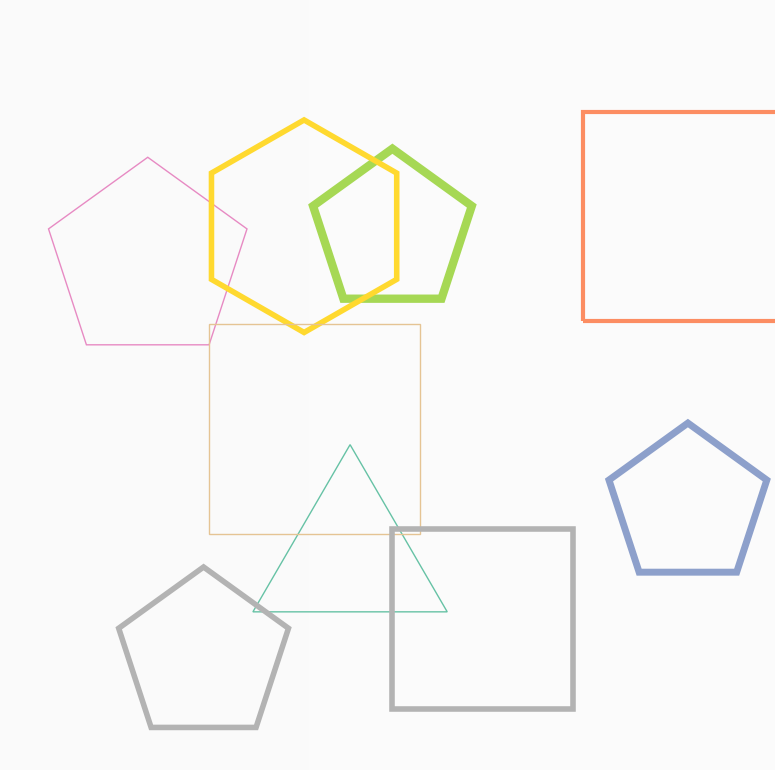[{"shape": "triangle", "thickness": 0.5, "radius": 0.72, "center": [0.452, 0.278]}, {"shape": "square", "thickness": 1.5, "radius": 0.68, "center": [0.889, 0.719]}, {"shape": "pentagon", "thickness": 2.5, "radius": 0.54, "center": [0.888, 0.344]}, {"shape": "pentagon", "thickness": 0.5, "radius": 0.67, "center": [0.191, 0.661]}, {"shape": "pentagon", "thickness": 3, "radius": 0.54, "center": [0.506, 0.699]}, {"shape": "hexagon", "thickness": 2, "radius": 0.69, "center": [0.392, 0.706]}, {"shape": "square", "thickness": 0.5, "radius": 0.68, "center": [0.406, 0.443]}, {"shape": "pentagon", "thickness": 2, "radius": 0.58, "center": [0.263, 0.148]}, {"shape": "square", "thickness": 2, "radius": 0.58, "center": [0.623, 0.196]}]